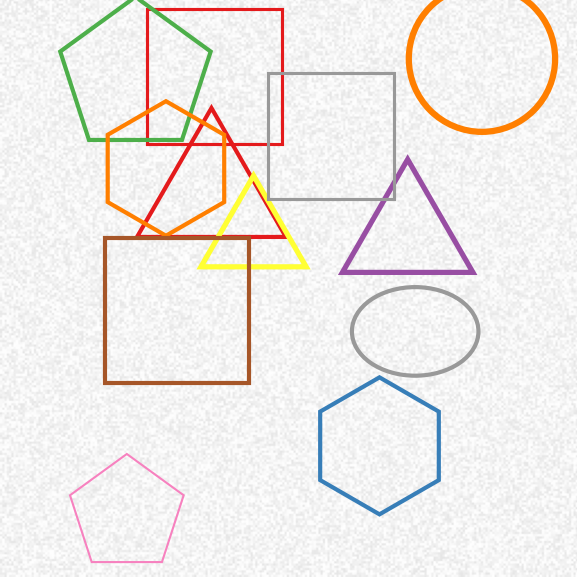[{"shape": "square", "thickness": 1.5, "radius": 0.59, "center": [0.371, 0.867]}, {"shape": "triangle", "thickness": 2, "radius": 0.74, "center": [0.366, 0.663]}, {"shape": "hexagon", "thickness": 2, "radius": 0.59, "center": [0.657, 0.227]}, {"shape": "pentagon", "thickness": 2, "radius": 0.68, "center": [0.235, 0.868]}, {"shape": "triangle", "thickness": 2.5, "radius": 0.65, "center": [0.706, 0.593]}, {"shape": "hexagon", "thickness": 2, "radius": 0.58, "center": [0.287, 0.707]}, {"shape": "circle", "thickness": 3, "radius": 0.63, "center": [0.835, 0.897]}, {"shape": "triangle", "thickness": 2.5, "radius": 0.53, "center": [0.439, 0.59]}, {"shape": "square", "thickness": 2, "radius": 0.62, "center": [0.307, 0.462]}, {"shape": "pentagon", "thickness": 1, "radius": 0.52, "center": [0.22, 0.11]}, {"shape": "square", "thickness": 1.5, "radius": 0.54, "center": [0.574, 0.764]}, {"shape": "oval", "thickness": 2, "radius": 0.55, "center": [0.719, 0.425]}]